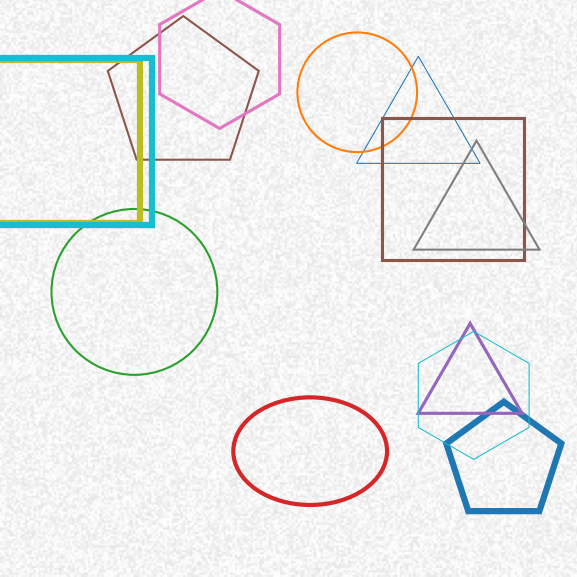[{"shape": "triangle", "thickness": 0.5, "radius": 0.62, "center": [0.724, 0.778]}, {"shape": "pentagon", "thickness": 3, "radius": 0.52, "center": [0.872, 0.199]}, {"shape": "circle", "thickness": 1, "radius": 0.52, "center": [0.619, 0.839]}, {"shape": "circle", "thickness": 1, "radius": 0.72, "center": [0.233, 0.494]}, {"shape": "oval", "thickness": 2, "radius": 0.67, "center": [0.537, 0.218]}, {"shape": "triangle", "thickness": 1.5, "radius": 0.52, "center": [0.814, 0.335]}, {"shape": "square", "thickness": 1.5, "radius": 0.62, "center": [0.784, 0.672]}, {"shape": "pentagon", "thickness": 1, "radius": 0.69, "center": [0.317, 0.834]}, {"shape": "hexagon", "thickness": 1.5, "radius": 0.6, "center": [0.38, 0.897]}, {"shape": "triangle", "thickness": 1, "radius": 0.63, "center": [0.825, 0.63]}, {"shape": "square", "thickness": 3, "radius": 0.71, "center": [0.101, 0.754]}, {"shape": "square", "thickness": 3, "radius": 0.73, "center": [0.118, 0.754]}, {"shape": "hexagon", "thickness": 0.5, "radius": 0.55, "center": [0.82, 0.314]}]